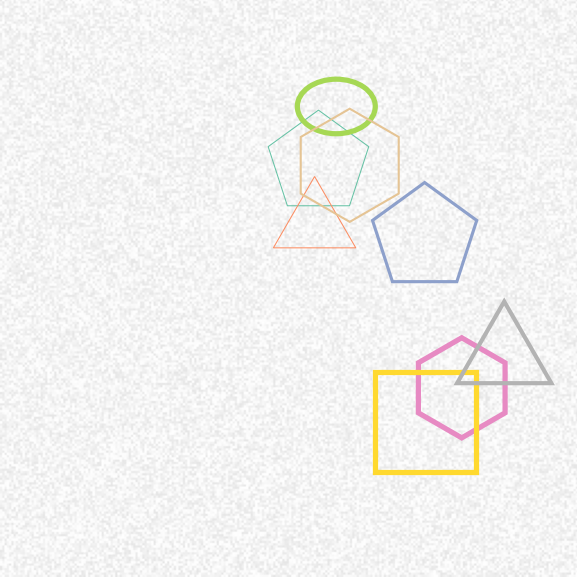[{"shape": "pentagon", "thickness": 0.5, "radius": 0.46, "center": [0.551, 0.717]}, {"shape": "triangle", "thickness": 0.5, "radius": 0.41, "center": [0.545, 0.611]}, {"shape": "pentagon", "thickness": 1.5, "radius": 0.47, "center": [0.735, 0.588]}, {"shape": "hexagon", "thickness": 2.5, "radius": 0.43, "center": [0.8, 0.328]}, {"shape": "oval", "thickness": 2.5, "radius": 0.34, "center": [0.582, 0.815]}, {"shape": "square", "thickness": 2.5, "radius": 0.43, "center": [0.737, 0.268]}, {"shape": "hexagon", "thickness": 1, "radius": 0.49, "center": [0.606, 0.713]}, {"shape": "triangle", "thickness": 2, "radius": 0.47, "center": [0.873, 0.383]}]